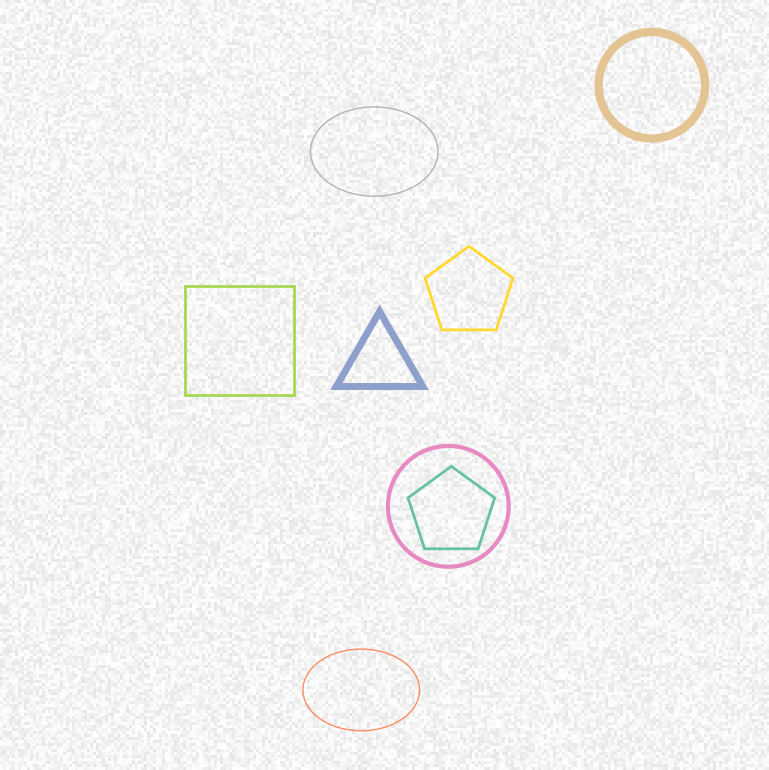[{"shape": "pentagon", "thickness": 1, "radius": 0.3, "center": [0.586, 0.335]}, {"shape": "oval", "thickness": 0.5, "radius": 0.38, "center": [0.469, 0.104]}, {"shape": "triangle", "thickness": 2.5, "radius": 0.32, "center": [0.493, 0.531]}, {"shape": "circle", "thickness": 1.5, "radius": 0.39, "center": [0.582, 0.342]}, {"shape": "square", "thickness": 1, "radius": 0.35, "center": [0.312, 0.558]}, {"shape": "pentagon", "thickness": 1, "radius": 0.3, "center": [0.609, 0.62]}, {"shape": "circle", "thickness": 3, "radius": 0.35, "center": [0.847, 0.889]}, {"shape": "oval", "thickness": 0.5, "radius": 0.41, "center": [0.486, 0.803]}]